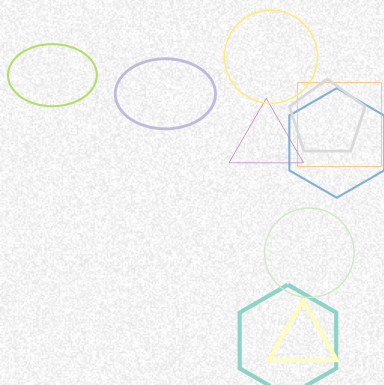[{"shape": "hexagon", "thickness": 3, "radius": 0.72, "center": [0.748, 0.116]}, {"shape": "triangle", "thickness": 2.5, "radius": 0.52, "center": [0.787, 0.115]}, {"shape": "oval", "thickness": 2, "radius": 0.65, "center": [0.43, 0.756]}, {"shape": "hexagon", "thickness": 1.5, "radius": 0.71, "center": [0.875, 0.629]}, {"shape": "square", "thickness": 0.5, "radius": 0.55, "center": [0.88, 0.678]}, {"shape": "oval", "thickness": 1.5, "radius": 0.58, "center": [0.136, 0.805]}, {"shape": "pentagon", "thickness": 2, "radius": 0.52, "center": [0.85, 0.691]}, {"shape": "triangle", "thickness": 0.5, "radius": 0.56, "center": [0.692, 0.633]}, {"shape": "circle", "thickness": 1, "radius": 0.58, "center": [0.803, 0.344]}, {"shape": "circle", "thickness": 1, "radius": 0.6, "center": [0.704, 0.853]}]